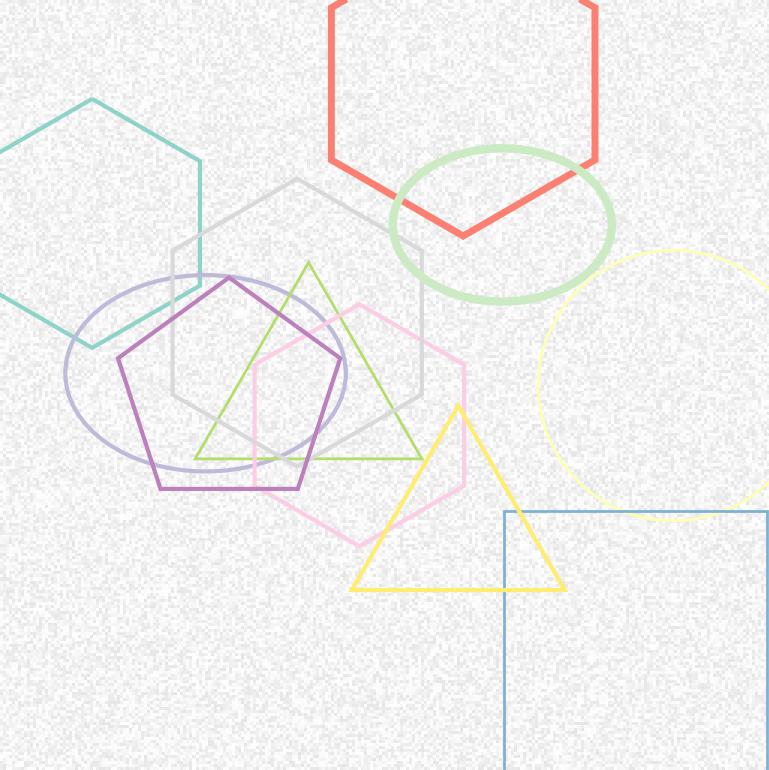[{"shape": "hexagon", "thickness": 1.5, "radius": 0.81, "center": [0.12, 0.71]}, {"shape": "circle", "thickness": 1, "radius": 0.88, "center": [0.875, 0.499]}, {"shape": "oval", "thickness": 1.5, "radius": 0.91, "center": [0.267, 0.515]}, {"shape": "hexagon", "thickness": 2.5, "radius": 0.99, "center": [0.602, 0.891]}, {"shape": "square", "thickness": 1, "radius": 0.85, "center": [0.826, 0.165]}, {"shape": "triangle", "thickness": 1, "radius": 0.85, "center": [0.401, 0.489]}, {"shape": "hexagon", "thickness": 1.5, "radius": 0.79, "center": [0.467, 0.448]}, {"shape": "hexagon", "thickness": 1.5, "radius": 0.93, "center": [0.386, 0.581]}, {"shape": "pentagon", "thickness": 1.5, "radius": 0.76, "center": [0.298, 0.488]}, {"shape": "oval", "thickness": 3, "radius": 0.71, "center": [0.652, 0.708]}, {"shape": "triangle", "thickness": 1.5, "radius": 0.8, "center": [0.595, 0.313]}]